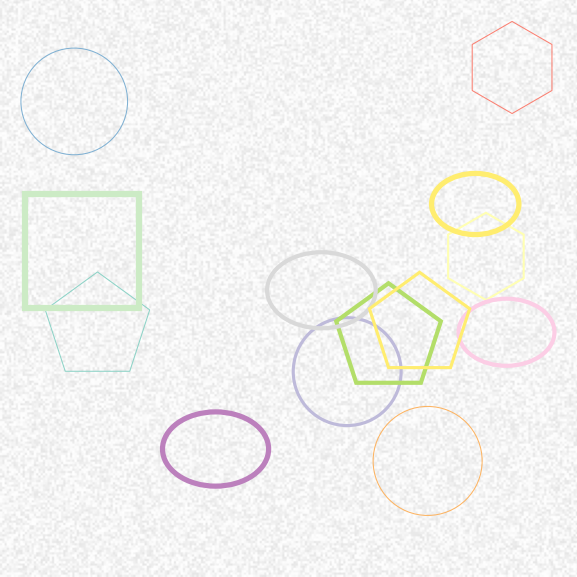[{"shape": "pentagon", "thickness": 0.5, "radius": 0.48, "center": [0.169, 0.433]}, {"shape": "hexagon", "thickness": 1, "radius": 0.38, "center": [0.841, 0.555]}, {"shape": "circle", "thickness": 1.5, "radius": 0.47, "center": [0.601, 0.356]}, {"shape": "hexagon", "thickness": 0.5, "radius": 0.4, "center": [0.887, 0.882]}, {"shape": "circle", "thickness": 0.5, "radius": 0.46, "center": [0.129, 0.823]}, {"shape": "circle", "thickness": 0.5, "radius": 0.47, "center": [0.74, 0.201]}, {"shape": "pentagon", "thickness": 2, "radius": 0.48, "center": [0.673, 0.413]}, {"shape": "oval", "thickness": 2, "radius": 0.42, "center": [0.877, 0.424]}, {"shape": "oval", "thickness": 2, "radius": 0.47, "center": [0.557, 0.497]}, {"shape": "oval", "thickness": 2.5, "radius": 0.46, "center": [0.373, 0.222]}, {"shape": "square", "thickness": 3, "radius": 0.49, "center": [0.142, 0.564]}, {"shape": "oval", "thickness": 2.5, "radius": 0.38, "center": [0.823, 0.646]}, {"shape": "pentagon", "thickness": 1.5, "radius": 0.46, "center": [0.727, 0.436]}]